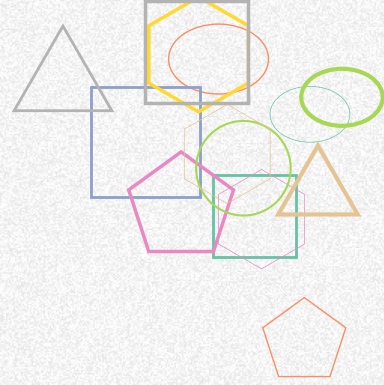[{"shape": "square", "thickness": 2, "radius": 0.54, "center": [0.661, 0.439]}, {"shape": "oval", "thickness": 0.5, "radius": 0.52, "center": [0.805, 0.703]}, {"shape": "pentagon", "thickness": 1, "radius": 0.57, "center": [0.79, 0.114]}, {"shape": "oval", "thickness": 1, "radius": 0.65, "center": [0.568, 0.847]}, {"shape": "square", "thickness": 2, "radius": 0.71, "center": [0.378, 0.631]}, {"shape": "pentagon", "thickness": 2.5, "radius": 0.72, "center": [0.47, 0.462]}, {"shape": "hexagon", "thickness": 0.5, "radius": 0.64, "center": [0.679, 0.431]}, {"shape": "circle", "thickness": 1.5, "radius": 0.61, "center": [0.632, 0.563]}, {"shape": "oval", "thickness": 3, "radius": 0.53, "center": [0.888, 0.747]}, {"shape": "hexagon", "thickness": 2.5, "radius": 0.75, "center": [0.516, 0.859]}, {"shape": "triangle", "thickness": 3, "radius": 0.6, "center": [0.826, 0.503]}, {"shape": "hexagon", "thickness": 0.5, "radius": 0.64, "center": [0.59, 0.6]}, {"shape": "triangle", "thickness": 2, "radius": 0.73, "center": [0.164, 0.786]}, {"shape": "square", "thickness": 2.5, "radius": 0.66, "center": [0.51, 0.864]}]